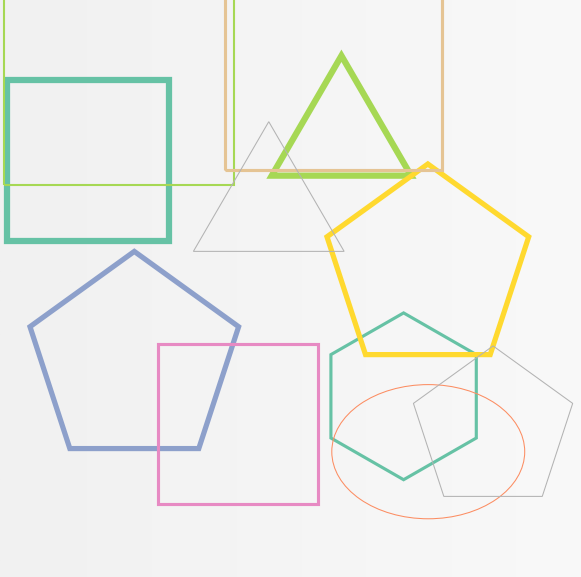[{"shape": "square", "thickness": 3, "radius": 0.7, "center": [0.151, 0.721]}, {"shape": "hexagon", "thickness": 1.5, "radius": 0.72, "center": [0.694, 0.313]}, {"shape": "oval", "thickness": 0.5, "radius": 0.83, "center": [0.737, 0.217]}, {"shape": "pentagon", "thickness": 2.5, "radius": 0.94, "center": [0.231, 0.375]}, {"shape": "square", "thickness": 1.5, "radius": 0.69, "center": [0.409, 0.265]}, {"shape": "square", "thickness": 1, "radius": 0.99, "center": [0.205, 0.876]}, {"shape": "triangle", "thickness": 3, "radius": 0.69, "center": [0.587, 0.764]}, {"shape": "pentagon", "thickness": 2.5, "radius": 0.91, "center": [0.736, 0.533]}, {"shape": "square", "thickness": 1.5, "radius": 0.93, "center": [0.573, 0.891]}, {"shape": "triangle", "thickness": 0.5, "radius": 0.75, "center": [0.462, 0.639]}, {"shape": "pentagon", "thickness": 0.5, "radius": 0.72, "center": [0.848, 0.256]}]